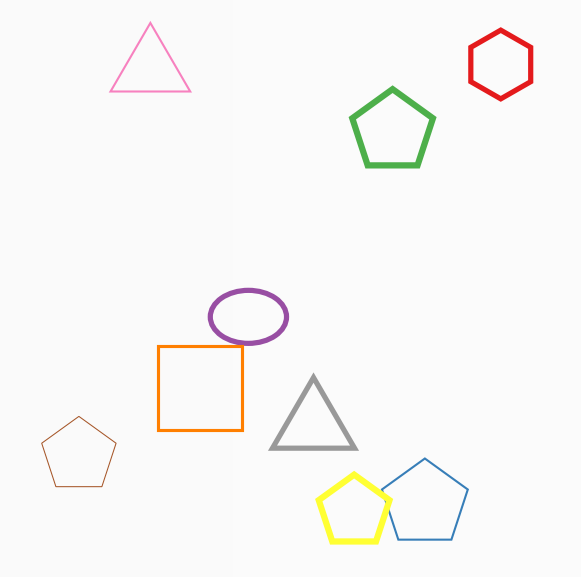[{"shape": "hexagon", "thickness": 2.5, "radius": 0.3, "center": [0.862, 0.887]}, {"shape": "pentagon", "thickness": 1, "radius": 0.39, "center": [0.731, 0.128]}, {"shape": "pentagon", "thickness": 3, "radius": 0.36, "center": [0.675, 0.772]}, {"shape": "oval", "thickness": 2.5, "radius": 0.33, "center": [0.427, 0.45]}, {"shape": "square", "thickness": 1.5, "radius": 0.36, "center": [0.345, 0.327]}, {"shape": "pentagon", "thickness": 3, "radius": 0.32, "center": [0.609, 0.113]}, {"shape": "pentagon", "thickness": 0.5, "radius": 0.34, "center": [0.136, 0.211]}, {"shape": "triangle", "thickness": 1, "radius": 0.4, "center": [0.259, 0.88]}, {"shape": "triangle", "thickness": 2.5, "radius": 0.41, "center": [0.539, 0.264]}]